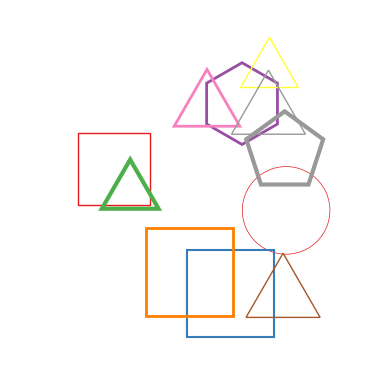[{"shape": "square", "thickness": 1, "radius": 0.47, "center": [0.296, 0.561]}, {"shape": "circle", "thickness": 0.5, "radius": 0.57, "center": [0.743, 0.454]}, {"shape": "square", "thickness": 1.5, "radius": 0.57, "center": [0.599, 0.237]}, {"shape": "triangle", "thickness": 3, "radius": 0.43, "center": [0.338, 0.5]}, {"shape": "hexagon", "thickness": 2, "radius": 0.53, "center": [0.629, 0.731]}, {"shape": "square", "thickness": 2, "radius": 0.57, "center": [0.492, 0.293]}, {"shape": "triangle", "thickness": 1, "radius": 0.43, "center": [0.7, 0.816]}, {"shape": "triangle", "thickness": 1, "radius": 0.56, "center": [0.735, 0.231]}, {"shape": "triangle", "thickness": 2, "radius": 0.49, "center": [0.538, 0.721]}, {"shape": "triangle", "thickness": 1, "radius": 0.55, "center": [0.697, 0.707]}, {"shape": "pentagon", "thickness": 3, "radius": 0.53, "center": [0.74, 0.606]}]